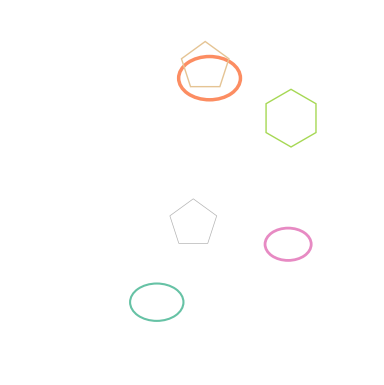[{"shape": "oval", "thickness": 1.5, "radius": 0.35, "center": [0.407, 0.215]}, {"shape": "oval", "thickness": 2.5, "radius": 0.4, "center": [0.544, 0.797]}, {"shape": "oval", "thickness": 2, "radius": 0.3, "center": [0.748, 0.366]}, {"shape": "hexagon", "thickness": 1, "radius": 0.37, "center": [0.756, 0.693]}, {"shape": "pentagon", "thickness": 1, "radius": 0.32, "center": [0.533, 0.827]}, {"shape": "pentagon", "thickness": 0.5, "radius": 0.32, "center": [0.502, 0.42]}]